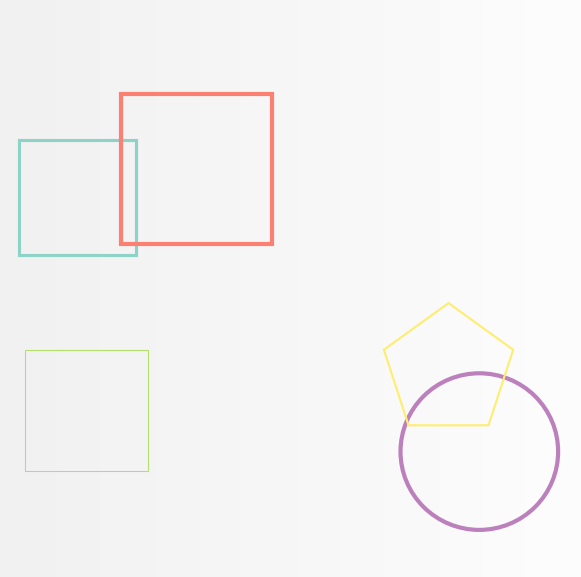[{"shape": "square", "thickness": 1.5, "radius": 0.5, "center": [0.134, 0.657]}, {"shape": "square", "thickness": 2, "radius": 0.65, "center": [0.338, 0.706]}, {"shape": "square", "thickness": 0.5, "radius": 0.53, "center": [0.149, 0.288]}, {"shape": "circle", "thickness": 2, "radius": 0.68, "center": [0.825, 0.217]}, {"shape": "pentagon", "thickness": 1, "radius": 0.58, "center": [0.772, 0.357]}]